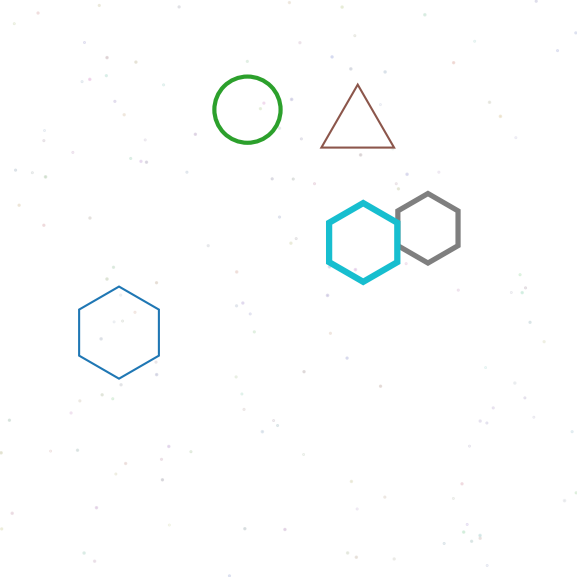[{"shape": "hexagon", "thickness": 1, "radius": 0.4, "center": [0.206, 0.423]}, {"shape": "circle", "thickness": 2, "radius": 0.29, "center": [0.429, 0.809]}, {"shape": "triangle", "thickness": 1, "radius": 0.36, "center": [0.619, 0.78]}, {"shape": "hexagon", "thickness": 2.5, "radius": 0.3, "center": [0.741, 0.604]}, {"shape": "hexagon", "thickness": 3, "radius": 0.34, "center": [0.629, 0.579]}]